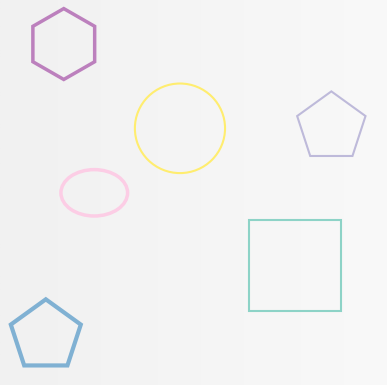[{"shape": "square", "thickness": 1.5, "radius": 0.59, "center": [0.762, 0.311]}, {"shape": "pentagon", "thickness": 1.5, "radius": 0.46, "center": [0.855, 0.67]}, {"shape": "pentagon", "thickness": 3, "radius": 0.47, "center": [0.118, 0.128]}, {"shape": "oval", "thickness": 2.5, "radius": 0.43, "center": [0.243, 0.499]}, {"shape": "hexagon", "thickness": 2.5, "radius": 0.46, "center": [0.165, 0.886]}, {"shape": "circle", "thickness": 1.5, "radius": 0.58, "center": [0.464, 0.667]}]